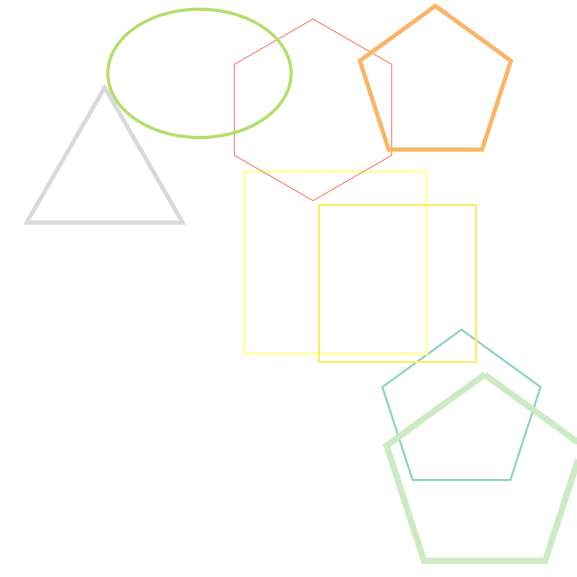[{"shape": "pentagon", "thickness": 1, "radius": 0.72, "center": [0.799, 0.284]}, {"shape": "square", "thickness": 1.5, "radius": 0.79, "center": [0.581, 0.545]}, {"shape": "hexagon", "thickness": 0.5, "radius": 0.79, "center": [0.542, 0.809]}, {"shape": "pentagon", "thickness": 2, "radius": 0.69, "center": [0.754, 0.851]}, {"shape": "oval", "thickness": 1.5, "radius": 0.79, "center": [0.345, 0.872]}, {"shape": "triangle", "thickness": 2, "radius": 0.78, "center": [0.181, 0.692]}, {"shape": "pentagon", "thickness": 3, "radius": 0.89, "center": [0.839, 0.172]}, {"shape": "square", "thickness": 1, "radius": 0.68, "center": [0.688, 0.508]}]